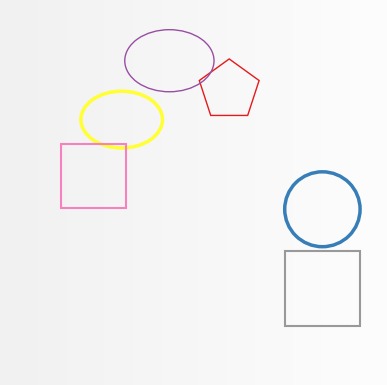[{"shape": "pentagon", "thickness": 1, "radius": 0.41, "center": [0.591, 0.766]}, {"shape": "circle", "thickness": 2.5, "radius": 0.49, "center": [0.832, 0.456]}, {"shape": "oval", "thickness": 1, "radius": 0.58, "center": [0.437, 0.842]}, {"shape": "oval", "thickness": 2.5, "radius": 0.53, "center": [0.314, 0.689]}, {"shape": "square", "thickness": 1.5, "radius": 0.42, "center": [0.241, 0.544]}, {"shape": "square", "thickness": 1.5, "radius": 0.49, "center": [0.832, 0.249]}]